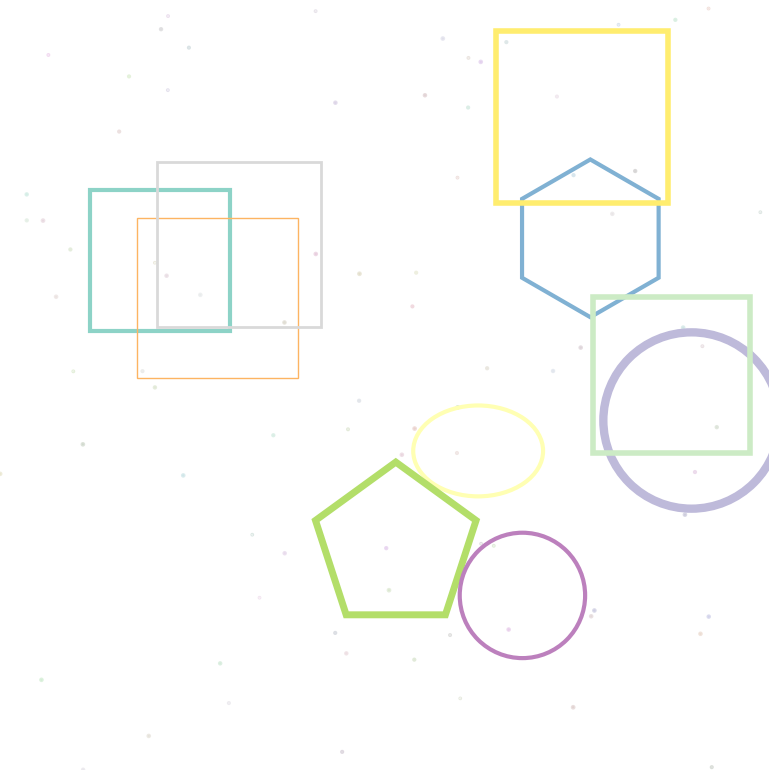[{"shape": "square", "thickness": 1.5, "radius": 0.46, "center": [0.208, 0.661]}, {"shape": "oval", "thickness": 1.5, "radius": 0.42, "center": [0.621, 0.414]}, {"shape": "circle", "thickness": 3, "radius": 0.57, "center": [0.898, 0.454]}, {"shape": "hexagon", "thickness": 1.5, "radius": 0.51, "center": [0.767, 0.69]}, {"shape": "square", "thickness": 0.5, "radius": 0.52, "center": [0.282, 0.613]}, {"shape": "pentagon", "thickness": 2.5, "radius": 0.55, "center": [0.514, 0.29]}, {"shape": "square", "thickness": 1, "radius": 0.53, "center": [0.31, 0.682]}, {"shape": "circle", "thickness": 1.5, "radius": 0.41, "center": [0.678, 0.227]}, {"shape": "square", "thickness": 2, "radius": 0.51, "center": [0.872, 0.513]}, {"shape": "square", "thickness": 2, "radius": 0.56, "center": [0.756, 0.849]}]